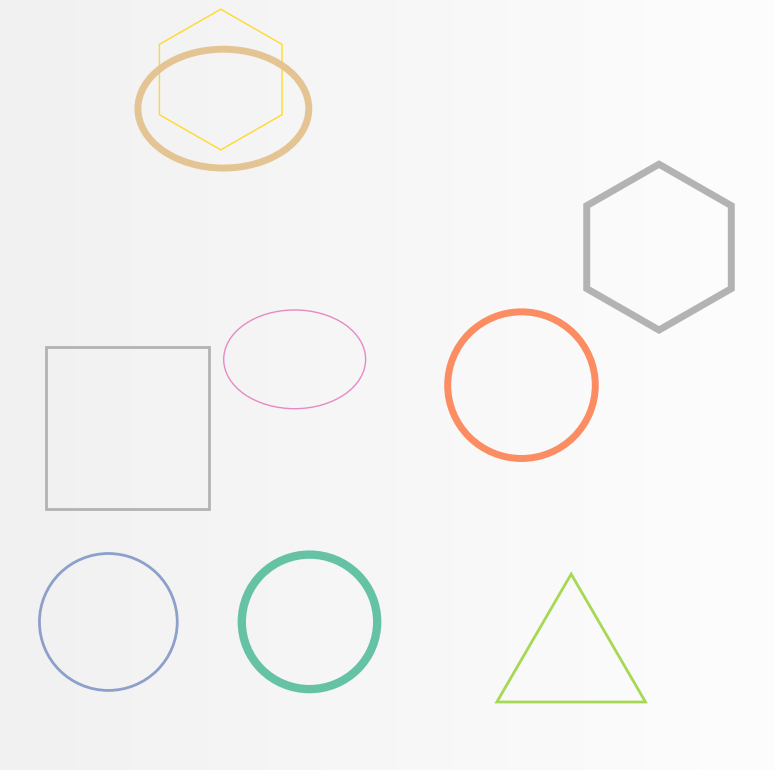[{"shape": "circle", "thickness": 3, "radius": 0.44, "center": [0.399, 0.192]}, {"shape": "circle", "thickness": 2.5, "radius": 0.48, "center": [0.673, 0.5]}, {"shape": "circle", "thickness": 1, "radius": 0.44, "center": [0.14, 0.192]}, {"shape": "oval", "thickness": 0.5, "radius": 0.46, "center": [0.38, 0.533]}, {"shape": "triangle", "thickness": 1, "radius": 0.55, "center": [0.737, 0.144]}, {"shape": "hexagon", "thickness": 0.5, "radius": 0.46, "center": [0.285, 0.897]}, {"shape": "oval", "thickness": 2.5, "radius": 0.55, "center": [0.288, 0.859]}, {"shape": "hexagon", "thickness": 2.5, "radius": 0.54, "center": [0.85, 0.679]}, {"shape": "square", "thickness": 1, "radius": 0.53, "center": [0.165, 0.444]}]